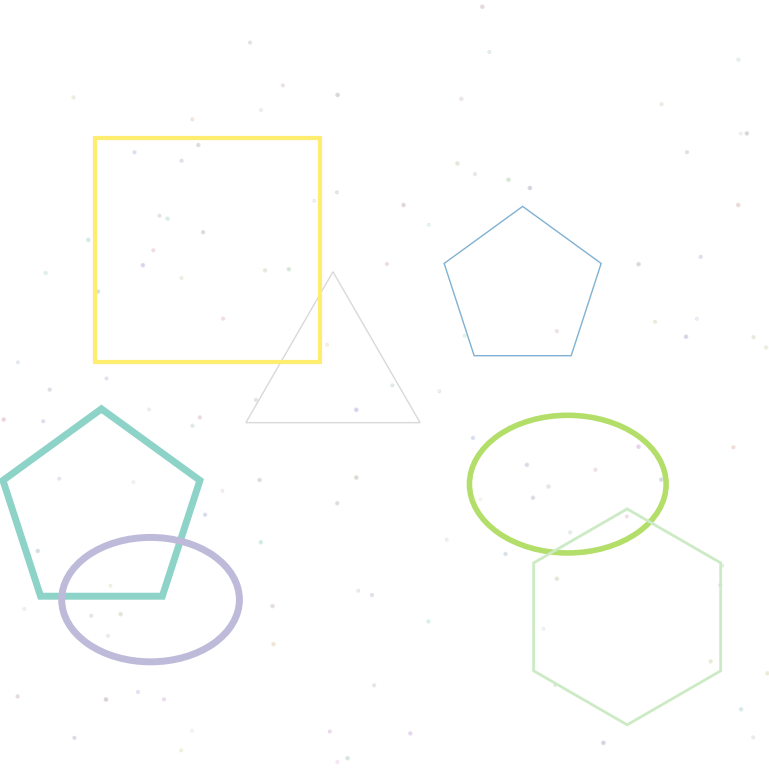[{"shape": "pentagon", "thickness": 2.5, "radius": 0.67, "center": [0.132, 0.334]}, {"shape": "oval", "thickness": 2.5, "radius": 0.58, "center": [0.196, 0.221]}, {"shape": "pentagon", "thickness": 0.5, "radius": 0.54, "center": [0.679, 0.625]}, {"shape": "oval", "thickness": 2, "radius": 0.64, "center": [0.737, 0.371]}, {"shape": "triangle", "thickness": 0.5, "radius": 0.65, "center": [0.432, 0.516]}, {"shape": "hexagon", "thickness": 1, "radius": 0.7, "center": [0.814, 0.199]}, {"shape": "square", "thickness": 1.5, "radius": 0.73, "center": [0.269, 0.675]}]